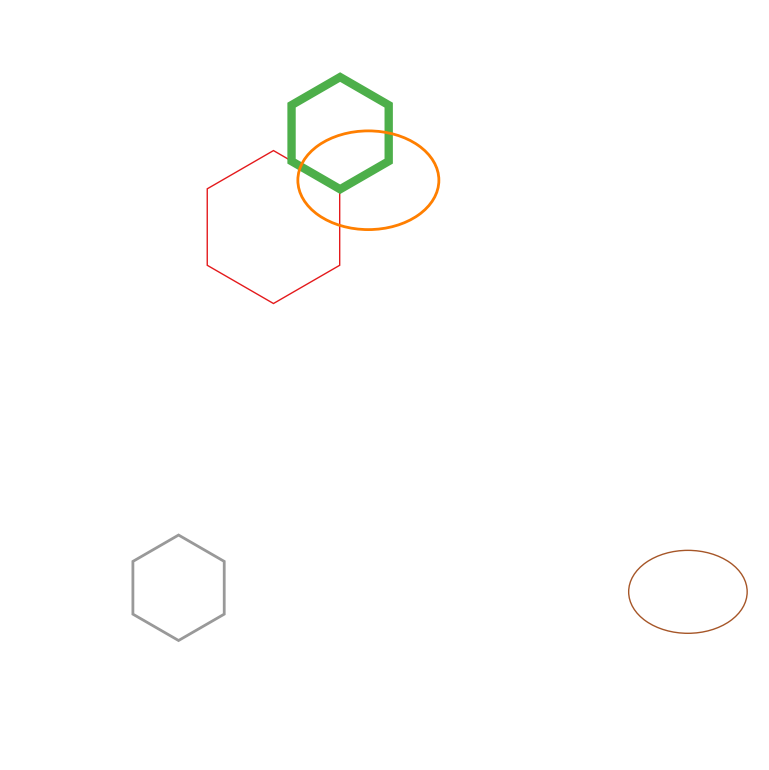[{"shape": "hexagon", "thickness": 0.5, "radius": 0.5, "center": [0.355, 0.705]}, {"shape": "hexagon", "thickness": 3, "radius": 0.36, "center": [0.442, 0.827]}, {"shape": "oval", "thickness": 1, "radius": 0.46, "center": [0.478, 0.766]}, {"shape": "oval", "thickness": 0.5, "radius": 0.38, "center": [0.893, 0.231]}, {"shape": "hexagon", "thickness": 1, "radius": 0.34, "center": [0.232, 0.237]}]